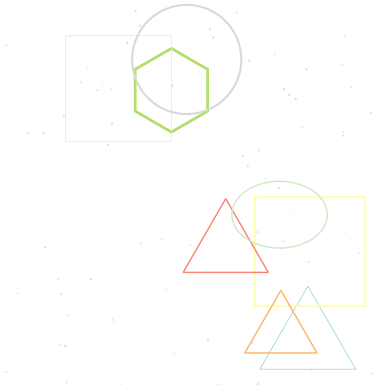[{"shape": "triangle", "thickness": 0.5, "radius": 0.72, "center": [0.799, 0.113]}, {"shape": "square", "thickness": 1.5, "radius": 0.71, "center": [0.805, 0.347]}, {"shape": "triangle", "thickness": 1, "radius": 0.64, "center": [0.586, 0.356]}, {"shape": "triangle", "thickness": 1, "radius": 0.54, "center": [0.73, 0.137]}, {"shape": "hexagon", "thickness": 2, "radius": 0.54, "center": [0.445, 0.766]}, {"shape": "circle", "thickness": 1.5, "radius": 0.71, "center": [0.485, 0.845]}, {"shape": "oval", "thickness": 1, "radius": 0.62, "center": [0.726, 0.442]}, {"shape": "square", "thickness": 0.5, "radius": 0.69, "center": [0.307, 0.772]}]